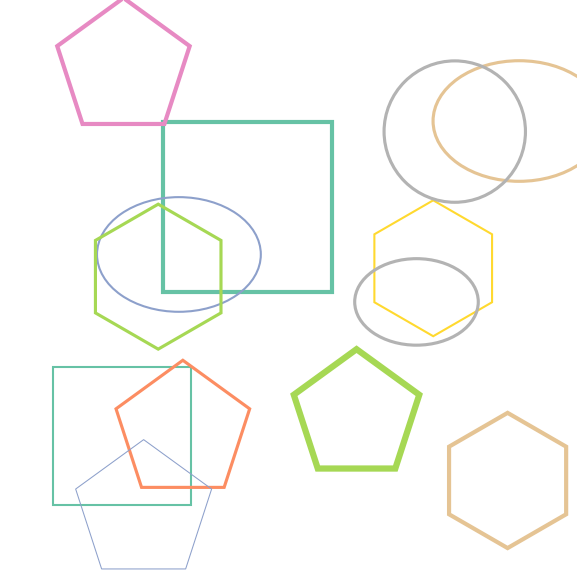[{"shape": "square", "thickness": 2, "radius": 0.74, "center": [0.429, 0.641]}, {"shape": "square", "thickness": 1, "radius": 0.6, "center": [0.211, 0.244]}, {"shape": "pentagon", "thickness": 1.5, "radius": 0.61, "center": [0.317, 0.254]}, {"shape": "oval", "thickness": 1, "radius": 0.71, "center": [0.31, 0.559]}, {"shape": "pentagon", "thickness": 0.5, "radius": 0.62, "center": [0.249, 0.114]}, {"shape": "pentagon", "thickness": 2, "radius": 0.6, "center": [0.214, 0.882]}, {"shape": "pentagon", "thickness": 3, "radius": 0.57, "center": [0.617, 0.28]}, {"shape": "hexagon", "thickness": 1.5, "radius": 0.63, "center": [0.274, 0.52]}, {"shape": "hexagon", "thickness": 1, "radius": 0.59, "center": [0.75, 0.535]}, {"shape": "oval", "thickness": 1.5, "radius": 0.75, "center": [0.899, 0.79]}, {"shape": "hexagon", "thickness": 2, "radius": 0.59, "center": [0.879, 0.167]}, {"shape": "oval", "thickness": 1.5, "radius": 0.53, "center": [0.721, 0.476]}, {"shape": "circle", "thickness": 1.5, "radius": 0.61, "center": [0.787, 0.771]}]